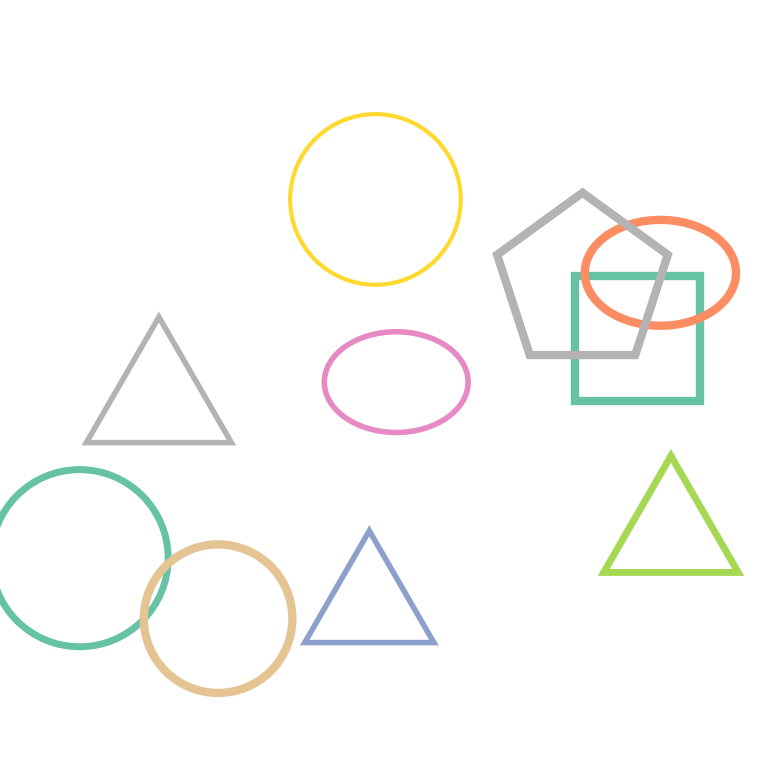[{"shape": "square", "thickness": 3, "radius": 0.41, "center": [0.828, 0.561]}, {"shape": "circle", "thickness": 2.5, "radius": 0.58, "center": [0.103, 0.275]}, {"shape": "oval", "thickness": 3, "radius": 0.49, "center": [0.858, 0.646]}, {"shape": "triangle", "thickness": 2, "radius": 0.48, "center": [0.48, 0.214]}, {"shape": "oval", "thickness": 2, "radius": 0.47, "center": [0.515, 0.504]}, {"shape": "triangle", "thickness": 2.5, "radius": 0.5, "center": [0.871, 0.307]}, {"shape": "circle", "thickness": 1.5, "radius": 0.55, "center": [0.488, 0.741]}, {"shape": "circle", "thickness": 3, "radius": 0.48, "center": [0.283, 0.197]}, {"shape": "pentagon", "thickness": 3, "radius": 0.58, "center": [0.756, 0.633]}, {"shape": "triangle", "thickness": 2, "radius": 0.54, "center": [0.206, 0.48]}]